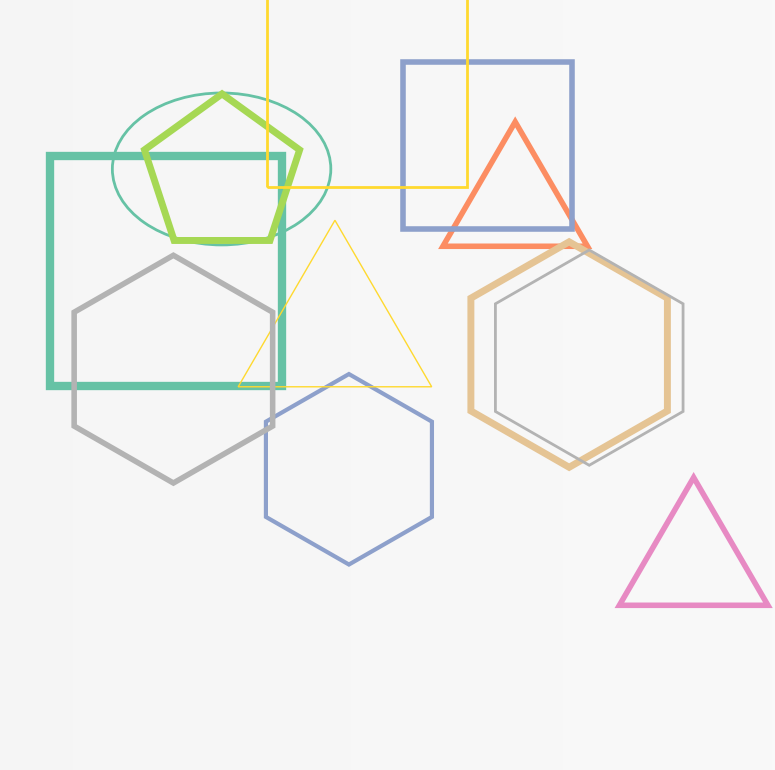[{"shape": "square", "thickness": 3, "radius": 0.75, "center": [0.214, 0.648]}, {"shape": "oval", "thickness": 1, "radius": 0.7, "center": [0.286, 0.781]}, {"shape": "triangle", "thickness": 2, "radius": 0.54, "center": [0.665, 0.734]}, {"shape": "square", "thickness": 2, "radius": 0.54, "center": [0.629, 0.811]}, {"shape": "hexagon", "thickness": 1.5, "radius": 0.62, "center": [0.45, 0.391]}, {"shape": "triangle", "thickness": 2, "radius": 0.55, "center": [0.895, 0.269]}, {"shape": "pentagon", "thickness": 2.5, "radius": 0.53, "center": [0.287, 0.773]}, {"shape": "triangle", "thickness": 0.5, "radius": 0.72, "center": [0.432, 0.57]}, {"shape": "square", "thickness": 1, "radius": 0.64, "center": [0.474, 0.886]}, {"shape": "hexagon", "thickness": 2.5, "radius": 0.73, "center": [0.734, 0.54]}, {"shape": "hexagon", "thickness": 1, "radius": 0.7, "center": [0.76, 0.536]}, {"shape": "hexagon", "thickness": 2, "radius": 0.74, "center": [0.224, 0.521]}]